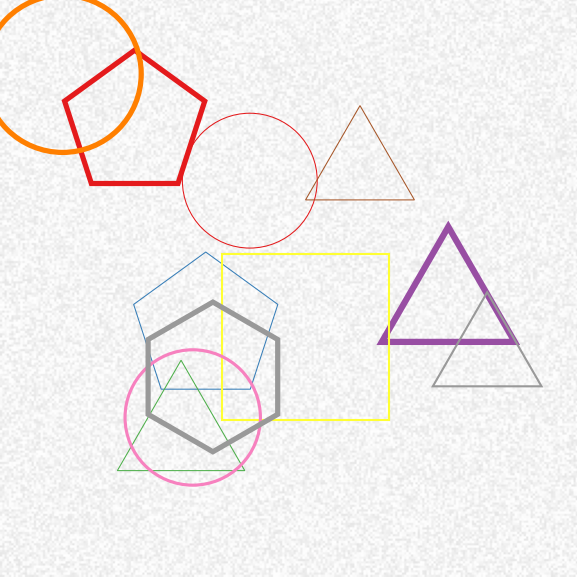[{"shape": "circle", "thickness": 0.5, "radius": 0.58, "center": [0.433, 0.686]}, {"shape": "pentagon", "thickness": 2.5, "radius": 0.64, "center": [0.233, 0.785]}, {"shape": "pentagon", "thickness": 0.5, "radius": 0.66, "center": [0.356, 0.431]}, {"shape": "triangle", "thickness": 0.5, "radius": 0.64, "center": [0.314, 0.248]}, {"shape": "triangle", "thickness": 3, "radius": 0.66, "center": [0.776, 0.474]}, {"shape": "circle", "thickness": 2.5, "radius": 0.68, "center": [0.108, 0.871]}, {"shape": "square", "thickness": 1, "radius": 0.72, "center": [0.529, 0.416]}, {"shape": "triangle", "thickness": 0.5, "radius": 0.54, "center": [0.623, 0.707]}, {"shape": "circle", "thickness": 1.5, "radius": 0.59, "center": [0.334, 0.276]}, {"shape": "hexagon", "thickness": 2.5, "radius": 0.65, "center": [0.369, 0.346]}, {"shape": "triangle", "thickness": 1, "radius": 0.54, "center": [0.844, 0.384]}]